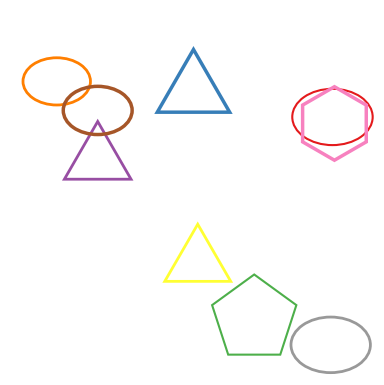[{"shape": "oval", "thickness": 1.5, "radius": 0.52, "center": [0.864, 0.696]}, {"shape": "triangle", "thickness": 2.5, "radius": 0.54, "center": [0.503, 0.763]}, {"shape": "pentagon", "thickness": 1.5, "radius": 0.58, "center": [0.66, 0.172]}, {"shape": "triangle", "thickness": 2, "radius": 0.5, "center": [0.254, 0.585]}, {"shape": "oval", "thickness": 2, "radius": 0.44, "center": [0.147, 0.789]}, {"shape": "triangle", "thickness": 2, "radius": 0.49, "center": [0.514, 0.319]}, {"shape": "oval", "thickness": 2.5, "radius": 0.45, "center": [0.254, 0.713]}, {"shape": "hexagon", "thickness": 2.5, "radius": 0.48, "center": [0.869, 0.679]}, {"shape": "oval", "thickness": 2, "radius": 0.52, "center": [0.859, 0.104]}]